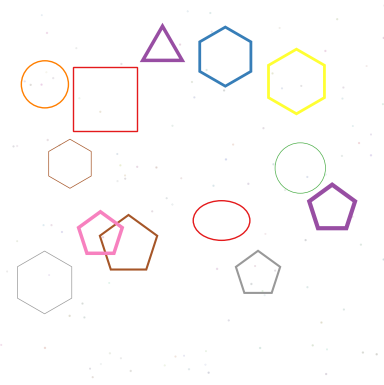[{"shape": "square", "thickness": 1, "radius": 0.41, "center": [0.273, 0.743]}, {"shape": "oval", "thickness": 1, "radius": 0.37, "center": [0.575, 0.427]}, {"shape": "hexagon", "thickness": 2, "radius": 0.38, "center": [0.585, 0.853]}, {"shape": "circle", "thickness": 0.5, "radius": 0.33, "center": [0.78, 0.564]}, {"shape": "pentagon", "thickness": 3, "radius": 0.31, "center": [0.863, 0.458]}, {"shape": "triangle", "thickness": 2.5, "radius": 0.3, "center": [0.422, 0.873]}, {"shape": "circle", "thickness": 1, "radius": 0.31, "center": [0.117, 0.781]}, {"shape": "hexagon", "thickness": 2, "radius": 0.42, "center": [0.77, 0.788]}, {"shape": "pentagon", "thickness": 1.5, "radius": 0.39, "center": [0.334, 0.363]}, {"shape": "hexagon", "thickness": 0.5, "radius": 0.32, "center": [0.182, 0.575]}, {"shape": "pentagon", "thickness": 2.5, "radius": 0.3, "center": [0.261, 0.39]}, {"shape": "pentagon", "thickness": 1.5, "radius": 0.3, "center": [0.67, 0.288]}, {"shape": "hexagon", "thickness": 0.5, "radius": 0.41, "center": [0.116, 0.266]}]